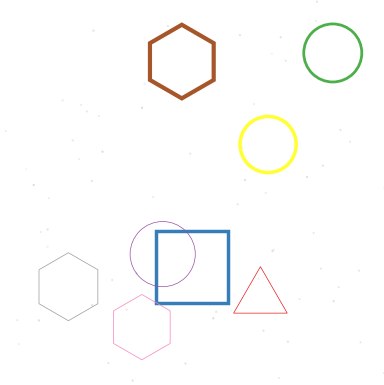[{"shape": "triangle", "thickness": 0.5, "radius": 0.4, "center": [0.676, 0.227]}, {"shape": "square", "thickness": 2.5, "radius": 0.47, "center": [0.499, 0.306]}, {"shape": "circle", "thickness": 2, "radius": 0.38, "center": [0.864, 0.862]}, {"shape": "circle", "thickness": 0.5, "radius": 0.42, "center": [0.423, 0.34]}, {"shape": "circle", "thickness": 2.5, "radius": 0.36, "center": [0.696, 0.625]}, {"shape": "hexagon", "thickness": 3, "radius": 0.48, "center": [0.472, 0.84]}, {"shape": "hexagon", "thickness": 0.5, "radius": 0.42, "center": [0.368, 0.15]}, {"shape": "hexagon", "thickness": 0.5, "radius": 0.44, "center": [0.178, 0.255]}]